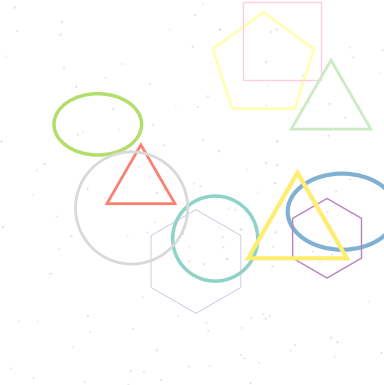[{"shape": "circle", "thickness": 2.5, "radius": 0.55, "center": [0.559, 0.38]}, {"shape": "pentagon", "thickness": 2, "radius": 0.69, "center": [0.684, 0.83]}, {"shape": "hexagon", "thickness": 0.5, "radius": 0.67, "center": [0.509, 0.321]}, {"shape": "triangle", "thickness": 2, "radius": 0.51, "center": [0.366, 0.522]}, {"shape": "oval", "thickness": 3, "radius": 0.71, "center": [0.889, 0.45]}, {"shape": "oval", "thickness": 2.5, "radius": 0.57, "center": [0.254, 0.677]}, {"shape": "square", "thickness": 1, "radius": 0.51, "center": [0.732, 0.893]}, {"shape": "circle", "thickness": 2, "radius": 0.73, "center": [0.342, 0.46]}, {"shape": "hexagon", "thickness": 1, "radius": 0.52, "center": [0.849, 0.381]}, {"shape": "triangle", "thickness": 2, "radius": 0.6, "center": [0.86, 0.724]}, {"shape": "triangle", "thickness": 3, "radius": 0.74, "center": [0.773, 0.403]}]